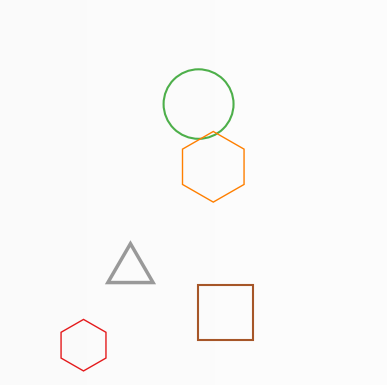[{"shape": "hexagon", "thickness": 1, "radius": 0.33, "center": [0.216, 0.103]}, {"shape": "circle", "thickness": 1.5, "radius": 0.45, "center": [0.512, 0.73]}, {"shape": "hexagon", "thickness": 1, "radius": 0.46, "center": [0.55, 0.567]}, {"shape": "square", "thickness": 1.5, "radius": 0.35, "center": [0.581, 0.188]}, {"shape": "triangle", "thickness": 2.5, "radius": 0.34, "center": [0.337, 0.3]}]